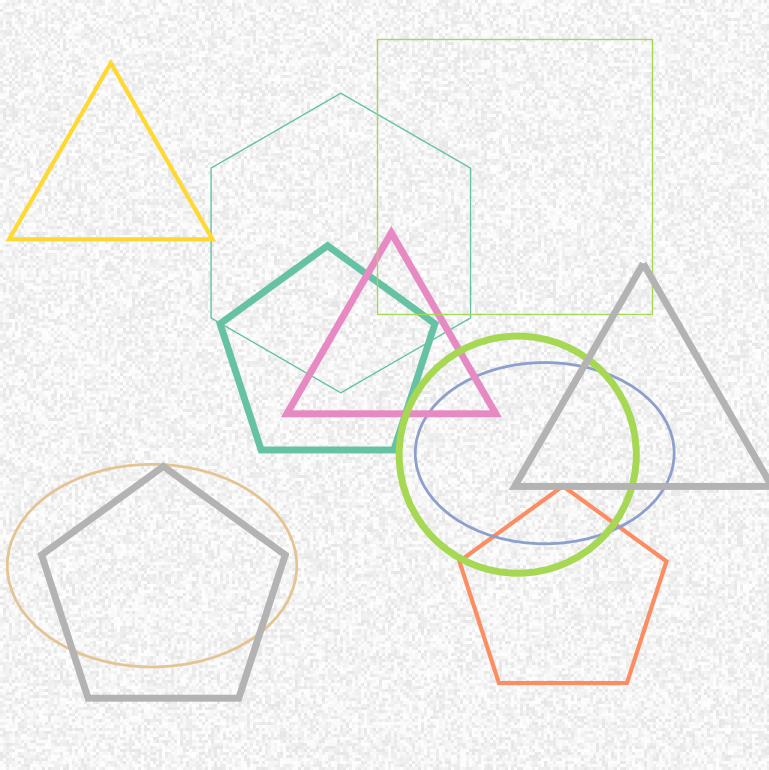[{"shape": "pentagon", "thickness": 2.5, "radius": 0.73, "center": [0.425, 0.534]}, {"shape": "hexagon", "thickness": 0.5, "radius": 0.97, "center": [0.443, 0.684]}, {"shape": "pentagon", "thickness": 1.5, "radius": 0.71, "center": [0.731, 0.227]}, {"shape": "oval", "thickness": 1, "radius": 0.84, "center": [0.707, 0.411]}, {"shape": "triangle", "thickness": 2.5, "radius": 0.78, "center": [0.508, 0.541]}, {"shape": "circle", "thickness": 2.5, "radius": 0.77, "center": [0.672, 0.41]}, {"shape": "square", "thickness": 0.5, "radius": 0.89, "center": [0.668, 0.771]}, {"shape": "triangle", "thickness": 1.5, "radius": 0.76, "center": [0.144, 0.766]}, {"shape": "oval", "thickness": 1, "radius": 0.94, "center": [0.197, 0.265]}, {"shape": "pentagon", "thickness": 2.5, "radius": 0.83, "center": [0.212, 0.228]}, {"shape": "triangle", "thickness": 2.5, "radius": 0.96, "center": [0.835, 0.465]}]